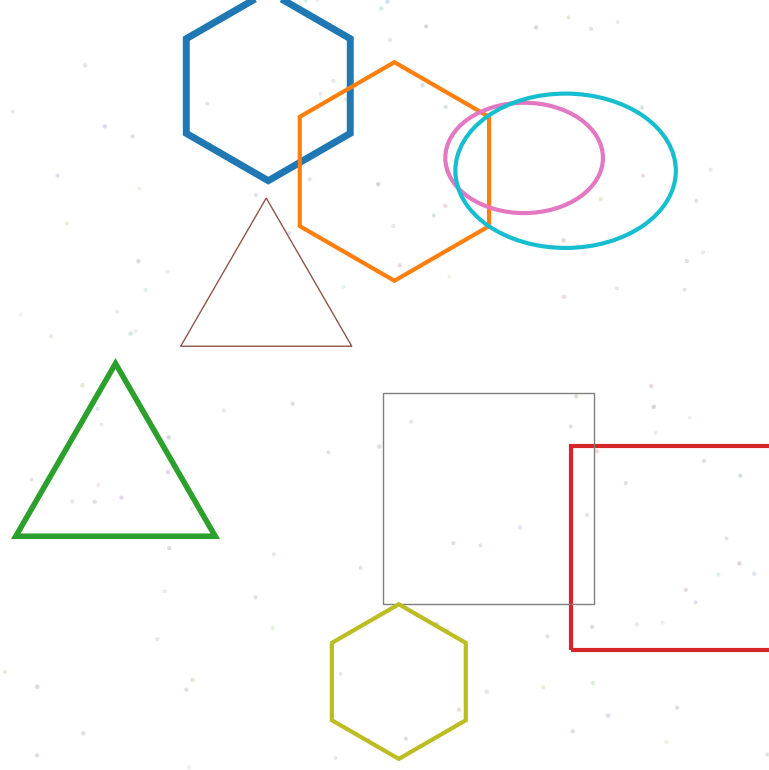[{"shape": "hexagon", "thickness": 2.5, "radius": 0.61, "center": [0.348, 0.888]}, {"shape": "hexagon", "thickness": 1.5, "radius": 0.71, "center": [0.512, 0.777]}, {"shape": "triangle", "thickness": 2, "radius": 0.75, "center": [0.15, 0.378]}, {"shape": "square", "thickness": 1.5, "radius": 0.66, "center": [0.874, 0.289]}, {"shape": "triangle", "thickness": 0.5, "radius": 0.64, "center": [0.346, 0.614]}, {"shape": "oval", "thickness": 1.5, "radius": 0.51, "center": [0.681, 0.795]}, {"shape": "square", "thickness": 0.5, "radius": 0.69, "center": [0.634, 0.352]}, {"shape": "hexagon", "thickness": 1.5, "radius": 0.5, "center": [0.518, 0.115]}, {"shape": "oval", "thickness": 1.5, "radius": 0.72, "center": [0.735, 0.778]}]